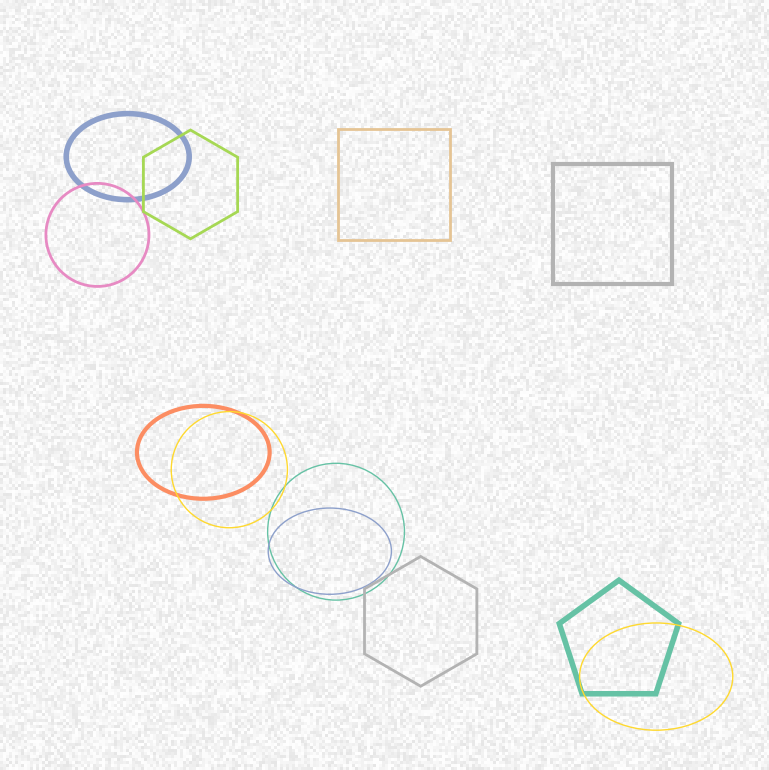[{"shape": "circle", "thickness": 0.5, "radius": 0.44, "center": [0.436, 0.309]}, {"shape": "pentagon", "thickness": 2, "radius": 0.41, "center": [0.804, 0.165]}, {"shape": "oval", "thickness": 1.5, "radius": 0.43, "center": [0.264, 0.413]}, {"shape": "oval", "thickness": 0.5, "radius": 0.4, "center": [0.428, 0.284]}, {"shape": "oval", "thickness": 2, "radius": 0.4, "center": [0.166, 0.797]}, {"shape": "circle", "thickness": 1, "radius": 0.33, "center": [0.127, 0.695]}, {"shape": "hexagon", "thickness": 1, "radius": 0.35, "center": [0.247, 0.76]}, {"shape": "oval", "thickness": 0.5, "radius": 0.5, "center": [0.852, 0.121]}, {"shape": "circle", "thickness": 0.5, "radius": 0.38, "center": [0.298, 0.39]}, {"shape": "square", "thickness": 1, "radius": 0.36, "center": [0.512, 0.76]}, {"shape": "hexagon", "thickness": 1, "radius": 0.42, "center": [0.546, 0.193]}, {"shape": "square", "thickness": 1.5, "radius": 0.39, "center": [0.796, 0.709]}]